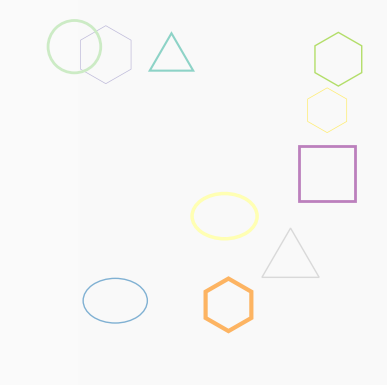[{"shape": "triangle", "thickness": 1.5, "radius": 0.32, "center": [0.443, 0.849]}, {"shape": "oval", "thickness": 2.5, "radius": 0.42, "center": [0.58, 0.439]}, {"shape": "hexagon", "thickness": 0.5, "radius": 0.38, "center": [0.273, 0.858]}, {"shape": "oval", "thickness": 1, "radius": 0.41, "center": [0.297, 0.219]}, {"shape": "hexagon", "thickness": 3, "radius": 0.34, "center": [0.59, 0.208]}, {"shape": "hexagon", "thickness": 1, "radius": 0.35, "center": [0.873, 0.846]}, {"shape": "triangle", "thickness": 1, "radius": 0.43, "center": [0.75, 0.322]}, {"shape": "square", "thickness": 2, "radius": 0.36, "center": [0.843, 0.549]}, {"shape": "circle", "thickness": 2, "radius": 0.34, "center": [0.192, 0.879]}, {"shape": "hexagon", "thickness": 0.5, "radius": 0.29, "center": [0.844, 0.714]}]